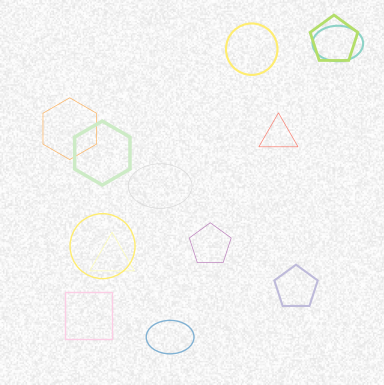[{"shape": "oval", "thickness": 1.5, "radius": 0.33, "center": [0.877, 0.887]}, {"shape": "triangle", "thickness": 0.5, "radius": 0.33, "center": [0.291, 0.33]}, {"shape": "pentagon", "thickness": 1.5, "radius": 0.3, "center": [0.769, 0.253]}, {"shape": "triangle", "thickness": 0.5, "radius": 0.29, "center": [0.723, 0.648]}, {"shape": "oval", "thickness": 1, "radius": 0.31, "center": [0.442, 0.124]}, {"shape": "hexagon", "thickness": 0.5, "radius": 0.4, "center": [0.181, 0.666]}, {"shape": "pentagon", "thickness": 2, "radius": 0.33, "center": [0.867, 0.896]}, {"shape": "square", "thickness": 1, "radius": 0.3, "center": [0.23, 0.18]}, {"shape": "oval", "thickness": 0.5, "radius": 0.41, "center": [0.416, 0.517]}, {"shape": "pentagon", "thickness": 0.5, "radius": 0.29, "center": [0.546, 0.364]}, {"shape": "hexagon", "thickness": 2.5, "radius": 0.42, "center": [0.266, 0.602]}, {"shape": "circle", "thickness": 1.5, "radius": 0.33, "center": [0.654, 0.872]}, {"shape": "circle", "thickness": 1, "radius": 0.42, "center": [0.266, 0.361]}]